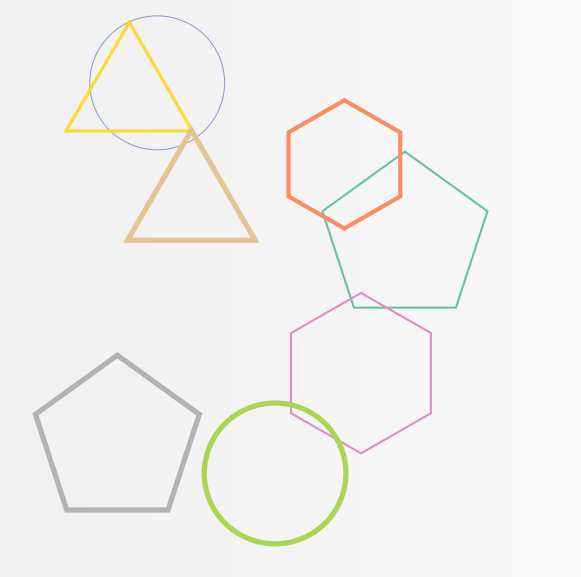[{"shape": "pentagon", "thickness": 1, "radius": 0.75, "center": [0.697, 0.587]}, {"shape": "hexagon", "thickness": 2, "radius": 0.55, "center": [0.593, 0.714]}, {"shape": "circle", "thickness": 0.5, "radius": 0.58, "center": [0.27, 0.856]}, {"shape": "hexagon", "thickness": 1, "radius": 0.69, "center": [0.621, 0.353]}, {"shape": "circle", "thickness": 2.5, "radius": 0.61, "center": [0.473, 0.179]}, {"shape": "triangle", "thickness": 1.5, "radius": 0.63, "center": [0.222, 0.835]}, {"shape": "triangle", "thickness": 2.5, "radius": 0.63, "center": [0.329, 0.646]}, {"shape": "pentagon", "thickness": 2.5, "radius": 0.74, "center": [0.202, 0.236]}]